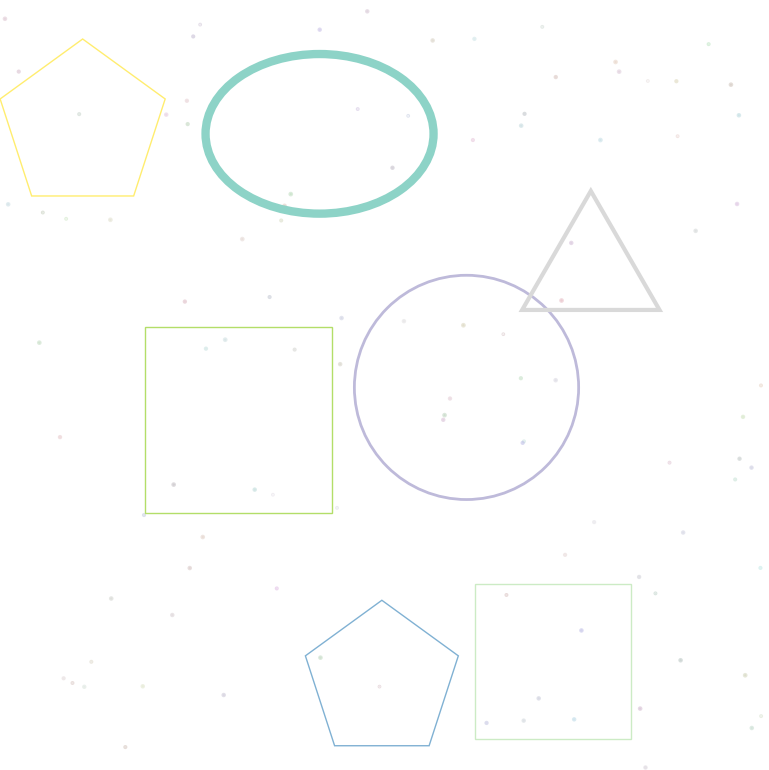[{"shape": "oval", "thickness": 3, "radius": 0.74, "center": [0.415, 0.826]}, {"shape": "circle", "thickness": 1, "radius": 0.73, "center": [0.606, 0.497]}, {"shape": "pentagon", "thickness": 0.5, "radius": 0.52, "center": [0.496, 0.116]}, {"shape": "square", "thickness": 0.5, "radius": 0.61, "center": [0.309, 0.455]}, {"shape": "triangle", "thickness": 1.5, "radius": 0.52, "center": [0.767, 0.649]}, {"shape": "square", "thickness": 0.5, "radius": 0.5, "center": [0.718, 0.141]}, {"shape": "pentagon", "thickness": 0.5, "radius": 0.56, "center": [0.107, 0.837]}]